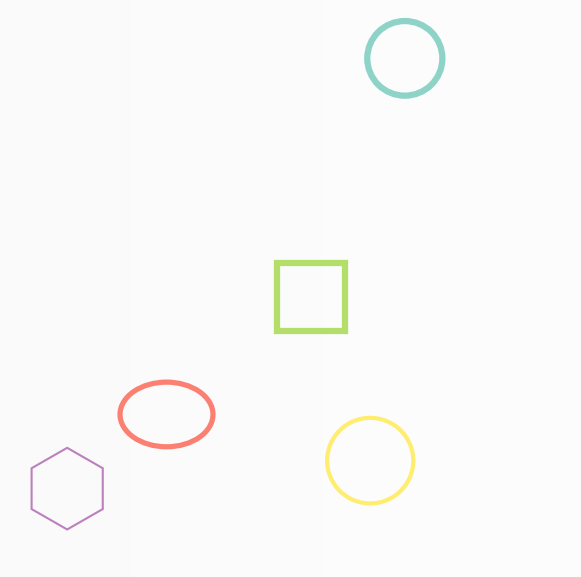[{"shape": "circle", "thickness": 3, "radius": 0.32, "center": [0.696, 0.898]}, {"shape": "oval", "thickness": 2.5, "radius": 0.4, "center": [0.286, 0.281]}, {"shape": "square", "thickness": 3, "radius": 0.29, "center": [0.535, 0.485]}, {"shape": "hexagon", "thickness": 1, "radius": 0.35, "center": [0.116, 0.153]}, {"shape": "circle", "thickness": 2, "radius": 0.37, "center": [0.637, 0.202]}]